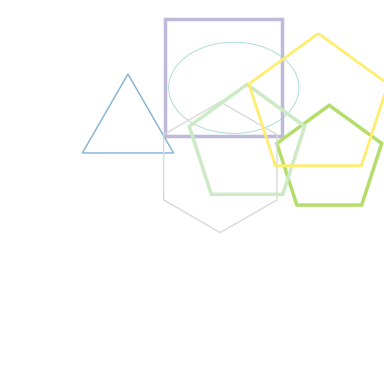[{"shape": "oval", "thickness": 0.5, "radius": 0.85, "center": [0.607, 0.772]}, {"shape": "square", "thickness": 2.5, "radius": 0.76, "center": [0.581, 0.798]}, {"shape": "triangle", "thickness": 1, "radius": 0.68, "center": [0.332, 0.671]}, {"shape": "pentagon", "thickness": 2.5, "radius": 0.72, "center": [0.855, 0.583]}, {"shape": "hexagon", "thickness": 1, "radius": 0.85, "center": [0.572, 0.566]}, {"shape": "pentagon", "thickness": 2.5, "radius": 0.79, "center": [0.642, 0.623]}, {"shape": "pentagon", "thickness": 2, "radius": 0.95, "center": [0.827, 0.723]}]